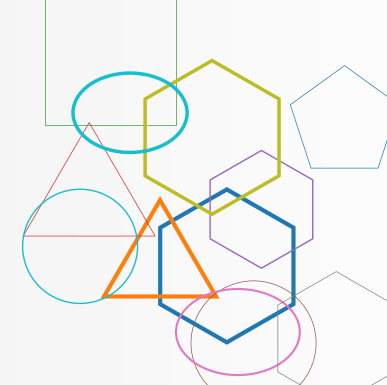[{"shape": "pentagon", "thickness": 0.5, "radius": 0.74, "center": [0.889, 0.682]}, {"shape": "hexagon", "thickness": 3, "radius": 0.99, "center": [0.585, 0.309]}, {"shape": "triangle", "thickness": 3, "radius": 0.83, "center": [0.413, 0.313]}, {"shape": "square", "thickness": 0.5, "radius": 0.84, "center": [0.285, 0.845]}, {"shape": "triangle", "thickness": 0.5, "radius": 0.98, "center": [0.23, 0.485]}, {"shape": "hexagon", "thickness": 1, "radius": 0.76, "center": [0.675, 0.456]}, {"shape": "circle", "thickness": 0.5, "radius": 0.81, "center": [0.654, 0.109]}, {"shape": "oval", "thickness": 1.5, "radius": 0.8, "center": [0.614, 0.138]}, {"shape": "hexagon", "thickness": 0.5, "radius": 0.87, "center": [0.868, 0.121]}, {"shape": "hexagon", "thickness": 2.5, "radius": 1.0, "center": [0.547, 0.643]}, {"shape": "circle", "thickness": 1, "radius": 0.74, "center": [0.207, 0.36]}, {"shape": "oval", "thickness": 2.5, "radius": 0.74, "center": [0.336, 0.707]}]